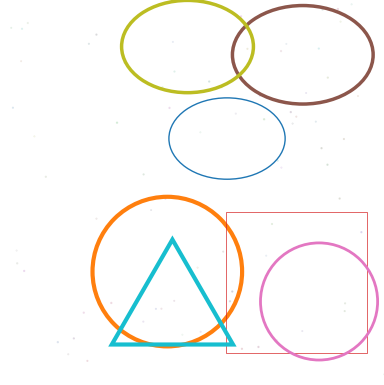[{"shape": "oval", "thickness": 1, "radius": 0.75, "center": [0.59, 0.64]}, {"shape": "circle", "thickness": 3, "radius": 0.97, "center": [0.435, 0.295]}, {"shape": "square", "thickness": 0.5, "radius": 0.92, "center": [0.771, 0.266]}, {"shape": "oval", "thickness": 2.5, "radius": 0.91, "center": [0.786, 0.858]}, {"shape": "circle", "thickness": 2, "radius": 0.76, "center": [0.829, 0.217]}, {"shape": "oval", "thickness": 2.5, "radius": 0.86, "center": [0.487, 0.879]}, {"shape": "triangle", "thickness": 3, "radius": 0.91, "center": [0.448, 0.196]}]